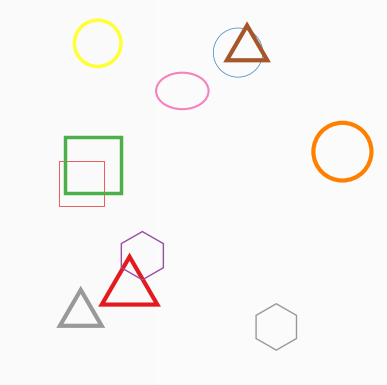[{"shape": "square", "thickness": 0.5, "radius": 0.29, "center": [0.209, 0.523]}, {"shape": "triangle", "thickness": 3, "radius": 0.41, "center": [0.334, 0.25]}, {"shape": "circle", "thickness": 0.5, "radius": 0.32, "center": [0.614, 0.863]}, {"shape": "square", "thickness": 2.5, "radius": 0.36, "center": [0.239, 0.571]}, {"shape": "hexagon", "thickness": 1, "radius": 0.31, "center": [0.367, 0.336]}, {"shape": "circle", "thickness": 3, "radius": 0.37, "center": [0.884, 0.606]}, {"shape": "circle", "thickness": 2.5, "radius": 0.3, "center": [0.252, 0.887]}, {"shape": "triangle", "thickness": 3, "radius": 0.3, "center": [0.638, 0.874]}, {"shape": "oval", "thickness": 1.5, "radius": 0.34, "center": [0.471, 0.764]}, {"shape": "hexagon", "thickness": 1, "radius": 0.3, "center": [0.713, 0.151]}, {"shape": "triangle", "thickness": 3, "radius": 0.31, "center": [0.208, 0.185]}]